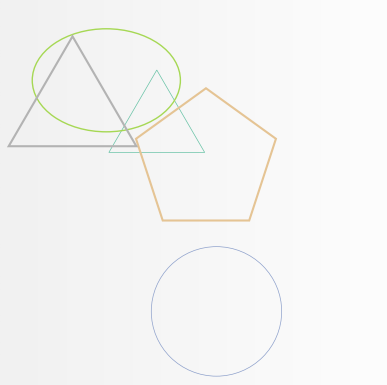[{"shape": "triangle", "thickness": 0.5, "radius": 0.71, "center": [0.405, 0.675]}, {"shape": "circle", "thickness": 0.5, "radius": 0.84, "center": [0.559, 0.191]}, {"shape": "oval", "thickness": 1, "radius": 0.96, "center": [0.274, 0.791]}, {"shape": "pentagon", "thickness": 1.5, "radius": 0.95, "center": [0.532, 0.581]}, {"shape": "triangle", "thickness": 1.5, "radius": 0.95, "center": [0.187, 0.715]}]